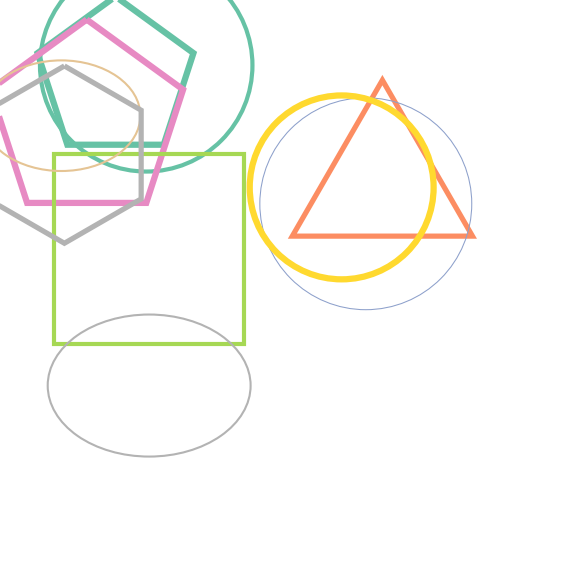[{"shape": "circle", "thickness": 2, "radius": 0.92, "center": [0.253, 0.886]}, {"shape": "pentagon", "thickness": 3, "radius": 0.71, "center": [0.2, 0.863]}, {"shape": "triangle", "thickness": 2.5, "radius": 0.9, "center": [0.662, 0.68]}, {"shape": "circle", "thickness": 0.5, "radius": 0.92, "center": [0.633, 0.646]}, {"shape": "pentagon", "thickness": 3, "radius": 0.88, "center": [0.15, 0.79]}, {"shape": "square", "thickness": 2, "radius": 0.82, "center": [0.258, 0.568]}, {"shape": "circle", "thickness": 3, "radius": 0.8, "center": [0.592, 0.675]}, {"shape": "oval", "thickness": 1, "radius": 0.68, "center": [0.106, 0.799]}, {"shape": "hexagon", "thickness": 2.5, "radius": 0.77, "center": [0.111, 0.731]}, {"shape": "oval", "thickness": 1, "radius": 0.88, "center": [0.258, 0.332]}]